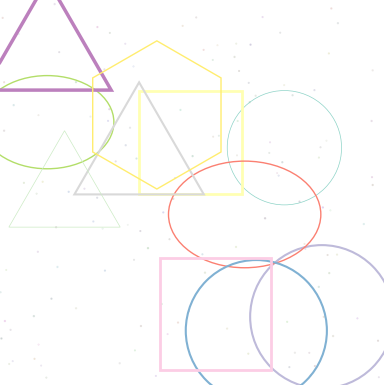[{"shape": "circle", "thickness": 0.5, "radius": 0.74, "center": [0.739, 0.616]}, {"shape": "square", "thickness": 2, "radius": 0.67, "center": [0.496, 0.63]}, {"shape": "circle", "thickness": 1.5, "radius": 0.93, "center": [0.836, 0.177]}, {"shape": "oval", "thickness": 1, "radius": 0.99, "center": [0.635, 0.443]}, {"shape": "circle", "thickness": 1.5, "radius": 0.92, "center": [0.666, 0.141]}, {"shape": "oval", "thickness": 1, "radius": 0.86, "center": [0.123, 0.683]}, {"shape": "square", "thickness": 2, "radius": 0.72, "center": [0.56, 0.184]}, {"shape": "triangle", "thickness": 1.5, "radius": 0.97, "center": [0.361, 0.592]}, {"shape": "triangle", "thickness": 2.5, "radius": 0.95, "center": [0.123, 0.861]}, {"shape": "triangle", "thickness": 0.5, "radius": 0.83, "center": [0.168, 0.494]}, {"shape": "hexagon", "thickness": 1, "radius": 0.96, "center": [0.407, 0.701]}]